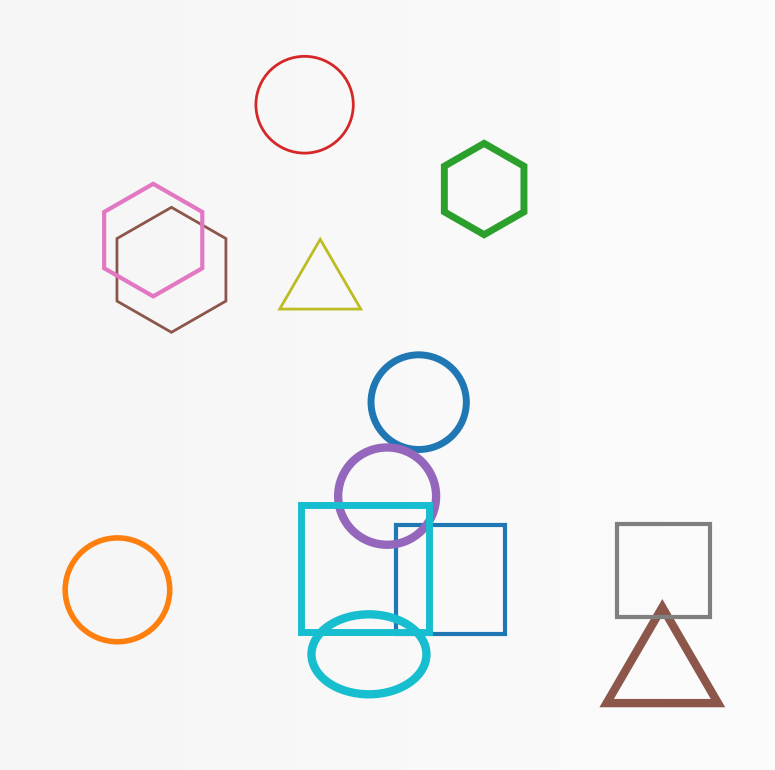[{"shape": "square", "thickness": 1.5, "radius": 0.35, "center": [0.581, 0.247]}, {"shape": "circle", "thickness": 2.5, "radius": 0.31, "center": [0.54, 0.478]}, {"shape": "circle", "thickness": 2, "radius": 0.34, "center": [0.152, 0.234]}, {"shape": "hexagon", "thickness": 2.5, "radius": 0.3, "center": [0.625, 0.755]}, {"shape": "circle", "thickness": 1, "radius": 0.31, "center": [0.393, 0.864]}, {"shape": "circle", "thickness": 3, "radius": 0.32, "center": [0.5, 0.356]}, {"shape": "hexagon", "thickness": 1, "radius": 0.41, "center": [0.221, 0.65]}, {"shape": "triangle", "thickness": 3, "radius": 0.41, "center": [0.855, 0.128]}, {"shape": "hexagon", "thickness": 1.5, "radius": 0.37, "center": [0.198, 0.688]}, {"shape": "square", "thickness": 1.5, "radius": 0.3, "center": [0.856, 0.26]}, {"shape": "triangle", "thickness": 1, "radius": 0.3, "center": [0.413, 0.629]}, {"shape": "oval", "thickness": 3, "radius": 0.37, "center": [0.476, 0.15]}, {"shape": "square", "thickness": 2.5, "radius": 0.41, "center": [0.471, 0.261]}]